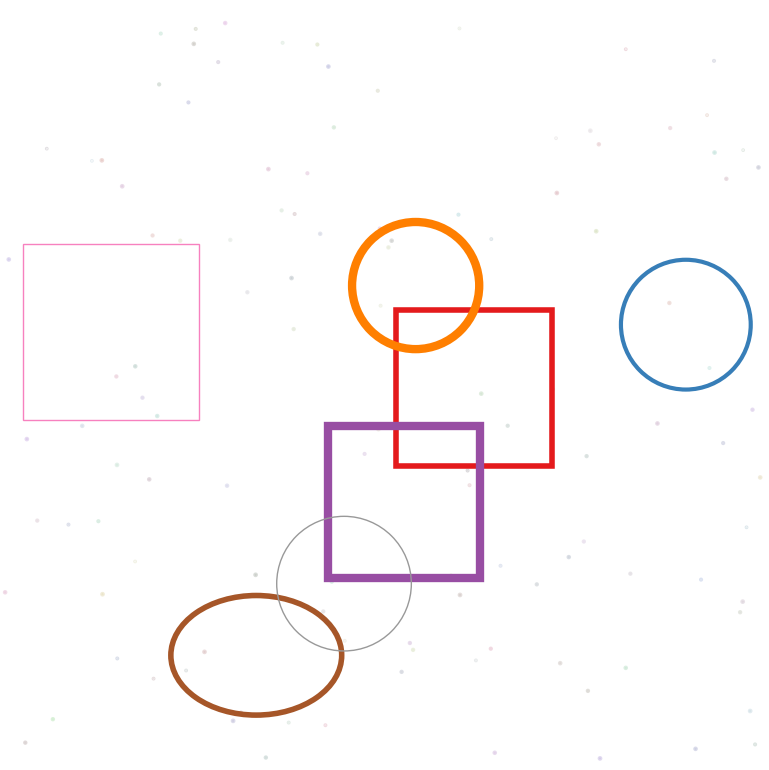[{"shape": "square", "thickness": 2, "radius": 0.51, "center": [0.616, 0.496]}, {"shape": "circle", "thickness": 1.5, "radius": 0.42, "center": [0.891, 0.578]}, {"shape": "square", "thickness": 3, "radius": 0.49, "center": [0.525, 0.348]}, {"shape": "circle", "thickness": 3, "radius": 0.41, "center": [0.54, 0.629]}, {"shape": "oval", "thickness": 2, "radius": 0.55, "center": [0.333, 0.149]}, {"shape": "square", "thickness": 0.5, "radius": 0.57, "center": [0.144, 0.569]}, {"shape": "circle", "thickness": 0.5, "radius": 0.44, "center": [0.447, 0.242]}]